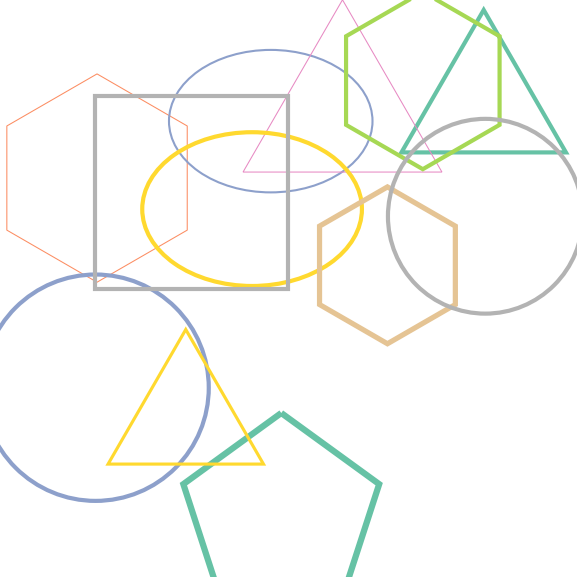[{"shape": "pentagon", "thickness": 3, "radius": 0.89, "center": [0.487, 0.106]}, {"shape": "triangle", "thickness": 2, "radius": 0.82, "center": [0.838, 0.817]}, {"shape": "hexagon", "thickness": 0.5, "radius": 0.9, "center": [0.168, 0.691]}, {"shape": "oval", "thickness": 1, "radius": 0.88, "center": [0.469, 0.789]}, {"shape": "circle", "thickness": 2, "radius": 0.98, "center": [0.166, 0.328]}, {"shape": "triangle", "thickness": 0.5, "radius": 0.99, "center": [0.593, 0.801]}, {"shape": "hexagon", "thickness": 2, "radius": 0.77, "center": [0.732, 0.86]}, {"shape": "oval", "thickness": 2, "radius": 0.95, "center": [0.437, 0.637]}, {"shape": "triangle", "thickness": 1.5, "radius": 0.78, "center": [0.322, 0.273]}, {"shape": "hexagon", "thickness": 2.5, "radius": 0.68, "center": [0.671, 0.54]}, {"shape": "square", "thickness": 2, "radius": 0.84, "center": [0.332, 0.665]}, {"shape": "circle", "thickness": 2, "radius": 0.84, "center": [0.84, 0.625]}]